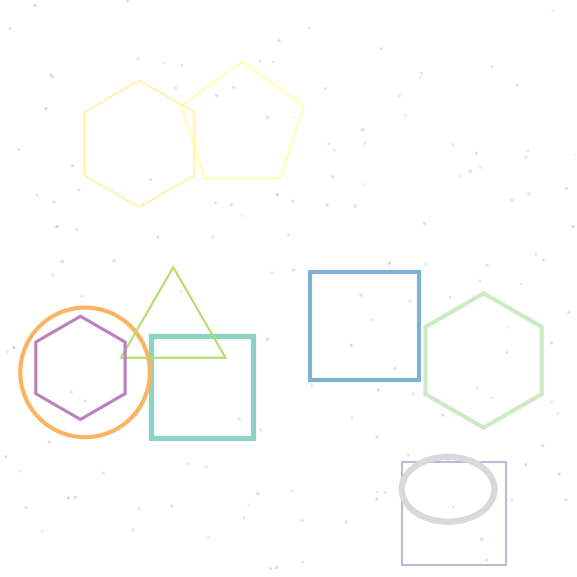[{"shape": "square", "thickness": 2.5, "radius": 0.44, "center": [0.35, 0.329]}, {"shape": "pentagon", "thickness": 1, "radius": 0.56, "center": [0.42, 0.781]}, {"shape": "square", "thickness": 1, "radius": 0.45, "center": [0.787, 0.11]}, {"shape": "square", "thickness": 2, "radius": 0.47, "center": [0.631, 0.435]}, {"shape": "circle", "thickness": 2, "radius": 0.56, "center": [0.147, 0.354]}, {"shape": "triangle", "thickness": 1, "radius": 0.52, "center": [0.3, 0.432]}, {"shape": "oval", "thickness": 3, "radius": 0.4, "center": [0.776, 0.152]}, {"shape": "hexagon", "thickness": 1.5, "radius": 0.45, "center": [0.139, 0.362]}, {"shape": "hexagon", "thickness": 2, "radius": 0.58, "center": [0.837, 0.375]}, {"shape": "hexagon", "thickness": 0.5, "radius": 0.55, "center": [0.241, 0.75]}]